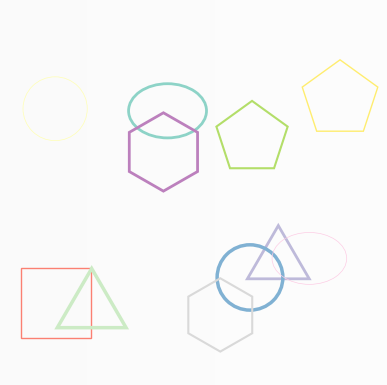[{"shape": "oval", "thickness": 2, "radius": 0.5, "center": [0.432, 0.712]}, {"shape": "circle", "thickness": 0.5, "radius": 0.41, "center": [0.142, 0.718]}, {"shape": "triangle", "thickness": 2, "radius": 0.46, "center": [0.718, 0.322]}, {"shape": "square", "thickness": 1, "radius": 0.45, "center": [0.144, 0.213]}, {"shape": "circle", "thickness": 2.5, "radius": 0.42, "center": [0.645, 0.279]}, {"shape": "pentagon", "thickness": 1.5, "radius": 0.48, "center": [0.65, 0.641]}, {"shape": "oval", "thickness": 0.5, "radius": 0.48, "center": [0.798, 0.329]}, {"shape": "hexagon", "thickness": 1.5, "radius": 0.48, "center": [0.568, 0.182]}, {"shape": "hexagon", "thickness": 2, "radius": 0.51, "center": [0.422, 0.605]}, {"shape": "triangle", "thickness": 2.5, "radius": 0.51, "center": [0.237, 0.2]}, {"shape": "pentagon", "thickness": 1, "radius": 0.51, "center": [0.878, 0.742]}]